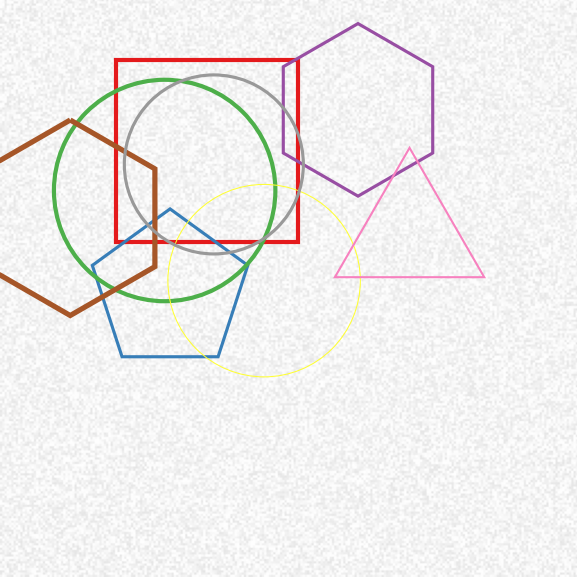[{"shape": "square", "thickness": 2, "radius": 0.79, "center": [0.359, 0.738]}, {"shape": "pentagon", "thickness": 1.5, "radius": 0.71, "center": [0.294, 0.496]}, {"shape": "circle", "thickness": 2, "radius": 0.96, "center": [0.285, 0.669]}, {"shape": "hexagon", "thickness": 1.5, "radius": 0.75, "center": [0.62, 0.809]}, {"shape": "circle", "thickness": 0.5, "radius": 0.83, "center": [0.457, 0.513]}, {"shape": "hexagon", "thickness": 2.5, "radius": 0.85, "center": [0.122, 0.622]}, {"shape": "triangle", "thickness": 1, "radius": 0.75, "center": [0.709, 0.594]}, {"shape": "circle", "thickness": 1.5, "radius": 0.77, "center": [0.37, 0.714]}]